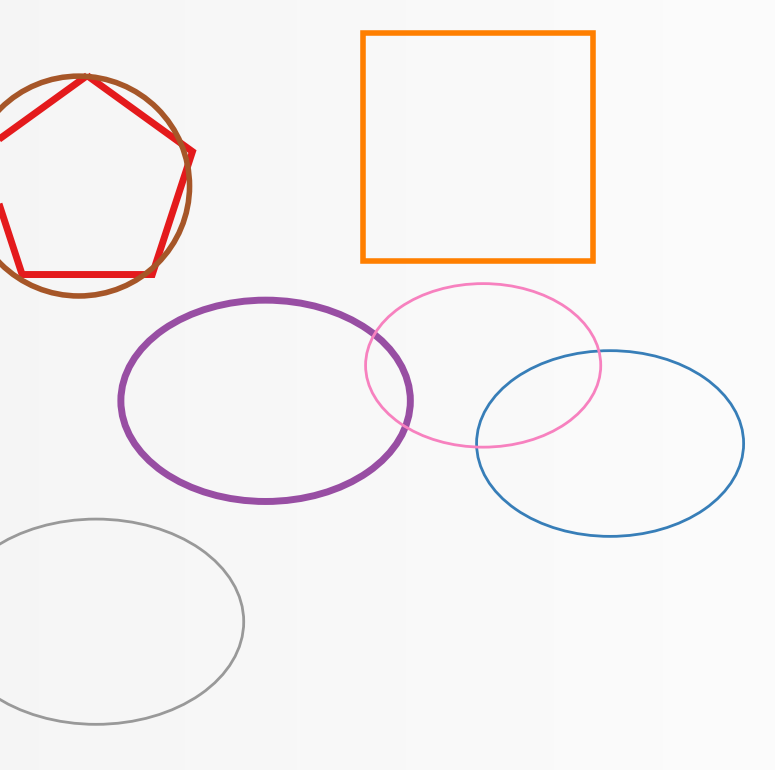[{"shape": "pentagon", "thickness": 2.5, "radius": 0.71, "center": [0.112, 0.759]}, {"shape": "oval", "thickness": 1, "radius": 0.86, "center": [0.787, 0.424]}, {"shape": "oval", "thickness": 2.5, "radius": 0.93, "center": [0.343, 0.479]}, {"shape": "square", "thickness": 2, "radius": 0.74, "center": [0.616, 0.809]}, {"shape": "circle", "thickness": 2, "radius": 0.71, "center": [0.102, 0.758]}, {"shape": "oval", "thickness": 1, "radius": 0.76, "center": [0.623, 0.525]}, {"shape": "oval", "thickness": 1, "radius": 0.95, "center": [0.124, 0.193]}]